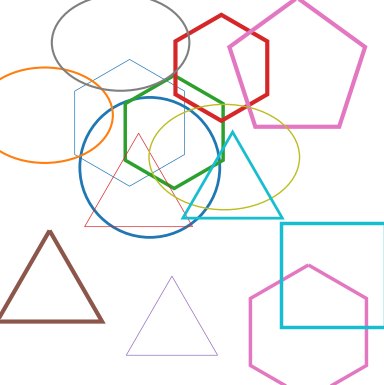[{"shape": "circle", "thickness": 2, "radius": 0.91, "center": [0.389, 0.565]}, {"shape": "hexagon", "thickness": 0.5, "radius": 0.82, "center": [0.337, 0.681]}, {"shape": "oval", "thickness": 1.5, "radius": 0.89, "center": [0.116, 0.701]}, {"shape": "hexagon", "thickness": 2.5, "radius": 0.73, "center": [0.452, 0.657]}, {"shape": "triangle", "thickness": 0.5, "radius": 0.81, "center": [0.36, 0.492]}, {"shape": "hexagon", "thickness": 3, "radius": 0.69, "center": [0.575, 0.824]}, {"shape": "triangle", "thickness": 0.5, "radius": 0.69, "center": [0.447, 0.146]}, {"shape": "triangle", "thickness": 3, "radius": 0.79, "center": [0.129, 0.244]}, {"shape": "hexagon", "thickness": 2.5, "radius": 0.87, "center": [0.801, 0.138]}, {"shape": "pentagon", "thickness": 3, "radius": 0.93, "center": [0.772, 0.821]}, {"shape": "oval", "thickness": 1.5, "radius": 0.89, "center": [0.313, 0.889]}, {"shape": "oval", "thickness": 1, "radius": 0.98, "center": [0.583, 0.592]}, {"shape": "triangle", "thickness": 2, "radius": 0.75, "center": [0.604, 0.508]}, {"shape": "square", "thickness": 2.5, "radius": 0.67, "center": [0.864, 0.286]}]